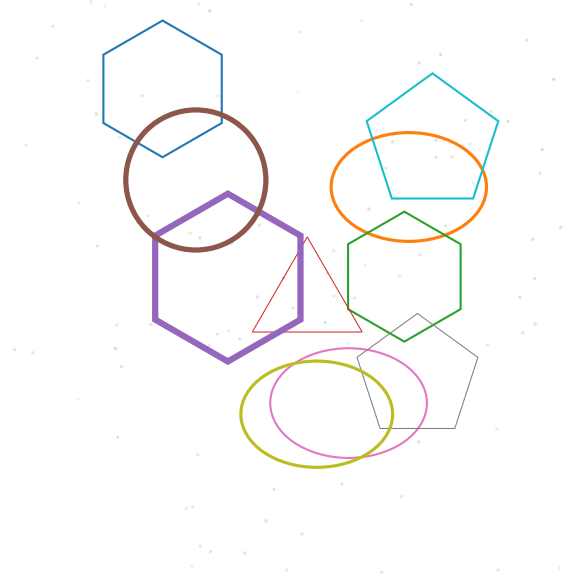[{"shape": "hexagon", "thickness": 1, "radius": 0.59, "center": [0.281, 0.845]}, {"shape": "oval", "thickness": 1.5, "radius": 0.67, "center": [0.708, 0.675]}, {"shape": "hexagon", "thickness": 1, "radius": 0.56, "center": [0.7, 0.52]}, {"shape": "triangle", "thickness": 0.5, "radius": 0.55, "center": [0.532, 0.479]}, {"shape": "hexagon", "thickness": 3, "radius": 0.73, "center": [0.395, 0.518]}, {"shape": "circle", "thickness": 2.5, "radius": 0.61, "center": [0.339, 0.688]}, {"shape": "oval", "thickness": 1, "radius": 0.68, "center": [0.604, 0.301]}, {"shape": "pentagon", "thickness": 0.5, "radius": 0.55, "center": [0.723, 0.346]}, {"shape": "oval", "thickness": 1.5, "radius": 0.66, "center": [0.548, 0.282]}, {"shape": "pentagon", "thickness": 1, "radius": 0.6, "center": [0.749, 0.752]}]